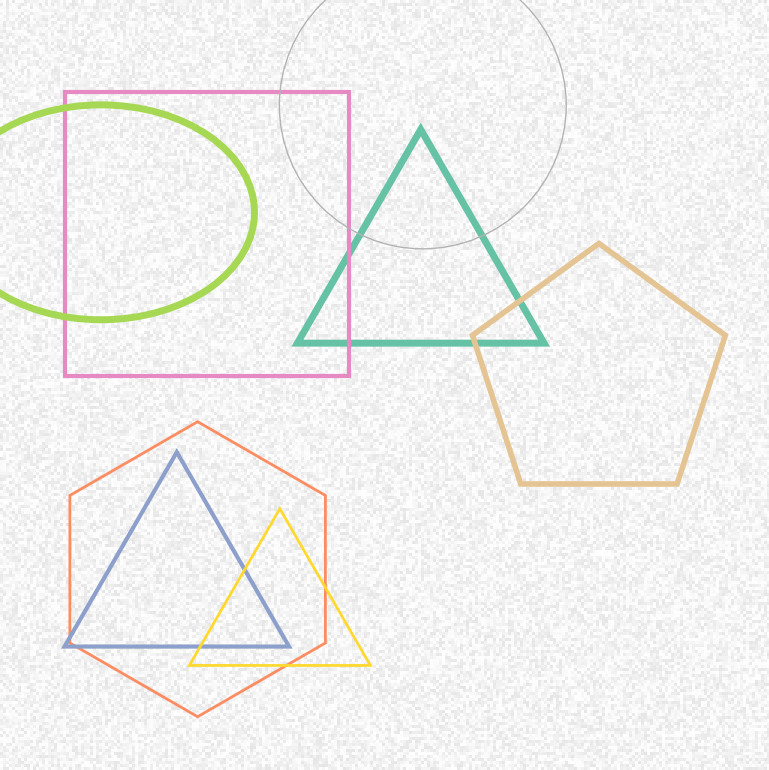[{"shape": "triangle", "thickness": 2.5, "radius": 0.92, "center": [0.546, 0.647]}, {"shape": "hexagon", "thickness": 1, "radius": 0.96, "center": [0.257, 0.261]}, {"shape": "triangle", "thickness": 1.5, "radius": 0.84, "center": [0.23, 0.244]}, {"shape": "square", "thickness": 1.5, "radius": 0.92, "center": [0.269, 0.696]}, {"shape": "oval", "thickness": 2.5, "radius": 1.0, "center": [0.131, 0.724]}, {"shape": "triangle", "thickness": 1, "radius": 0.68, "center": [0.363, 0.204]}, {"shape": "pentagon", "thickness": 2, "radius": 0.86, "center": [0.778, 0.511]}, {"shape": "circle", "thickness": 0.5, "radius": 0.93, "center": [0.549, 0.863]}]